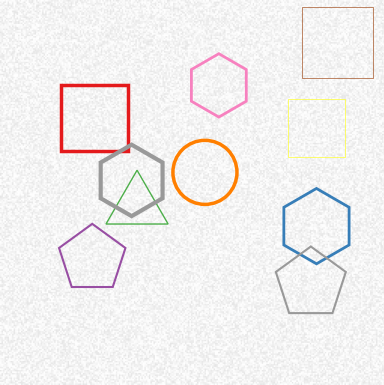[{"shape": "square", "thickness": 2.5, "radius": 0.43, "center": [0.245, 0.693]}, {"shape": "hexagon", "thickness": 2, "radius": 0.49, "center": [0.822, 0.413]}, {"shape": "triangle", "thickness": 1, "radius": 0.47, "center": [0.356, 0.465]}, {"shape": "pentagon", "thickness": 1.5, "radius": 0.45, "center": [0.24, 0.328]}, {"shape": "circle", "thickness": 2.5, "radius": 0.42, "center": [0.532, 0.552]}, {"shape": "square", "thickness": 0.5, "radius": 0.37, "center": [0.822, 0.667]}, {"shape": "square", "thickness": 0.5, "radius": 0.46, "center": [0.877, 0.889]}, {"shape": "hexagon", "thickness": 2, "radius": 0.41, "center": [0.568, 0.778]}, {"shape": "pentagon", "thickness": 1.5, "radius": 0.48, "center": [0.807, 0.264]}, {"shape": "hexagon", "thickness": 3, "radius": 0.46, "center": [0.342, 0.531]}]